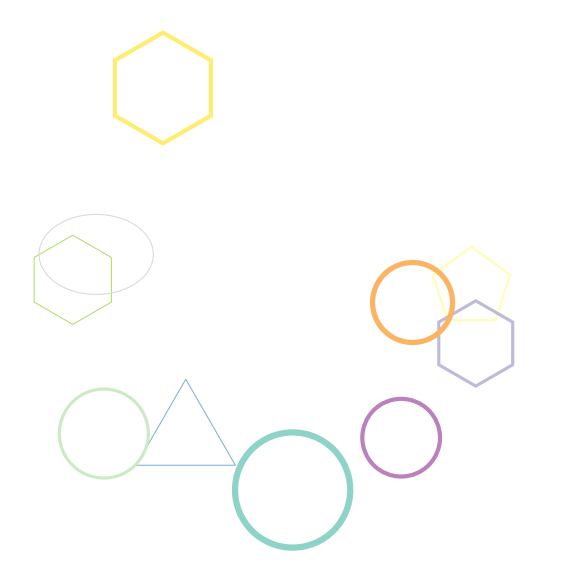[{"shape": "circle", "thickness": 3, "radius": 0.5, "center": [0.507, 0.151]}, {"shape": "pentagon", "thickness": 1, "radius": 0.35, "center": [0.816, 0.502]}, {"shape": "hexagon", "thickness": 1.5, "radius": 0.37, "center": [0.824, 0.404]}, {"shape": "triangle", "thickness": 0.5, "radius": 0.5, "center": [0.322, 0.243]}, {"shape": "circle", "thickness": 2.5, "radius": 0.35, "center": [0.714, 0.475]}, {"shape": "hexagon", "thickness": 0.5, "radius": 0.39, "center": [0.126, 0.515]}, {"shape": "oval", "thickness": 0.5, "radius": 0.5, "center": [0.167, 0.559]}, {"shape": "circle", "thickness": 2, "radius": 0.34, "center": [0.695, 0.241]}, {"shape": "circle", "thickness": 1.5, "radius": 0.39, "center": [0.18, 0.248]}, {"shape": "hexagon", "thickness": 2, "radius": 0.48, "center": [0.282, 0.847]}]